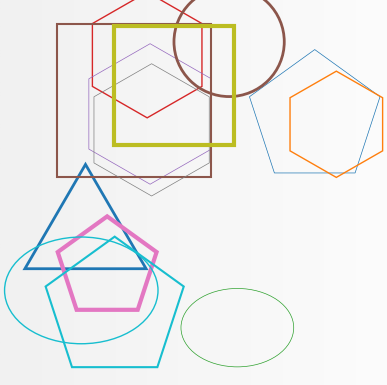[{"shape": "triangle", "thickness": 2, "radius": 0.9, "center": [0.221, 0.392]}, {"shape": "pentagon", "thickness": 0.5, "radius": 0.89, "center": [0.812, 0.694]}, {"shape": "hexagon", "thickness": 1, "radius": 0.69, "center": [0.868, 0.677]}, {"shape": "oval", "thickness": 0.5, "radius": 0.73, "center": [0.612, 0.149]}, {"shape": "hexagon", "thickness": 1, "radius": 0.82, "center": [0.38, 0.857]}, {"shape": "hexagon", "thickness": 0.5, "radius": 0.91, "center": [0.387, 0.704]}, {"shape": "square", "thickness": 1.5, "radius": 0.99, "center": [0.345, 0.74]}, {"shape": "circle", "thickness": 2, "radius": 0.71, "center": [0.591, 0.891]}, {"shape": "pentagon", "thickness": 3, "radius": 0.67, "center": [0.277, 0.304]}, {"shape": "hexagon", "thickness": 0.5, "radius": 0.86, "center": [0.391, 0.663]}, {"shape": "square", "thickness": 3, "radius": 0.77, "center": [0.45, 0.779]}, {"shape": "pentagon", "thickness": 1.5, "radius": 0.94, "center": [0.296, 0.198]}, {"shape": "oval", "thickness": 1, "radius": 0.99, "center": [0.21, 0.246]}]